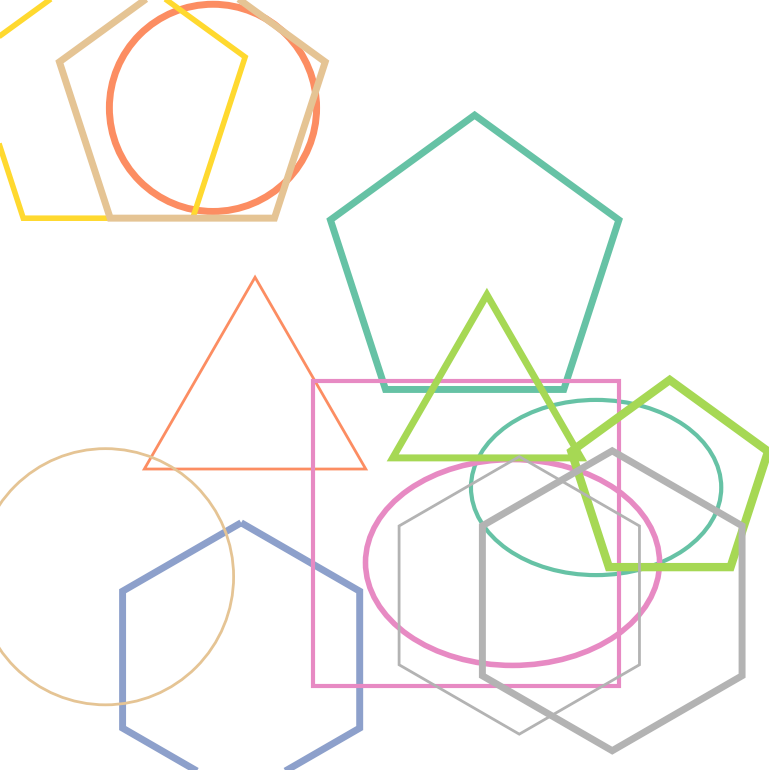[{"shape": "pentagon", "thickness": 2.5, "radius": 0.98, "center": [0.616, 0.654]}, {"shape": "oval", "thickness": 1.5, "radius": 0.81, "center": [0.774, 0.367]}, {"shape": "circle", "thickness": 2.5, "radius": 0.67, "center": [0.277, 0.86]}, {"shape": "triangle", "thickness": 1, "radius": 0.83, "center": [0.331, 0.474]}, {"shape": "hexagon", "thickness": 2.5, "radius": 0.89, "center": [0.313, 0.143]}, {"shape": "oval", "thickness": 2, "radius": 0.95, "center": [0.666, 0.269]}, {"shape": "square", "thickness": 1.5, "radius": 0.99, "center": [0.605, 0.307]}, {"shape": "pentagon", "thickness": 3, "radius": 0.67, "center": [0.87, 0.372]}, {"shape": "triangle", "thickness": 2.5, "radius": 0.71, "center": [0.632, 0.476]}, {"shape": "pentagon", "thickness": 2, "radius": 0.94, "center": [0.14, 0.868]}, {"shape": "pentagon", "thickness": 2.5, "radius": 0.91, "center": [0.25, 0.864]}, {"shape": "circle", "thickness": 1, "radius": 0.83, "center": [0.137, 0.251]}, {"shape": "hexagon", "thickness": 2.5, "radius": 0.97, "center": [0.795, 0.22]}, {"shape": "hexagon", "thickness": 1, "radius": 0.9, "center": [0.674, 0.227]}]